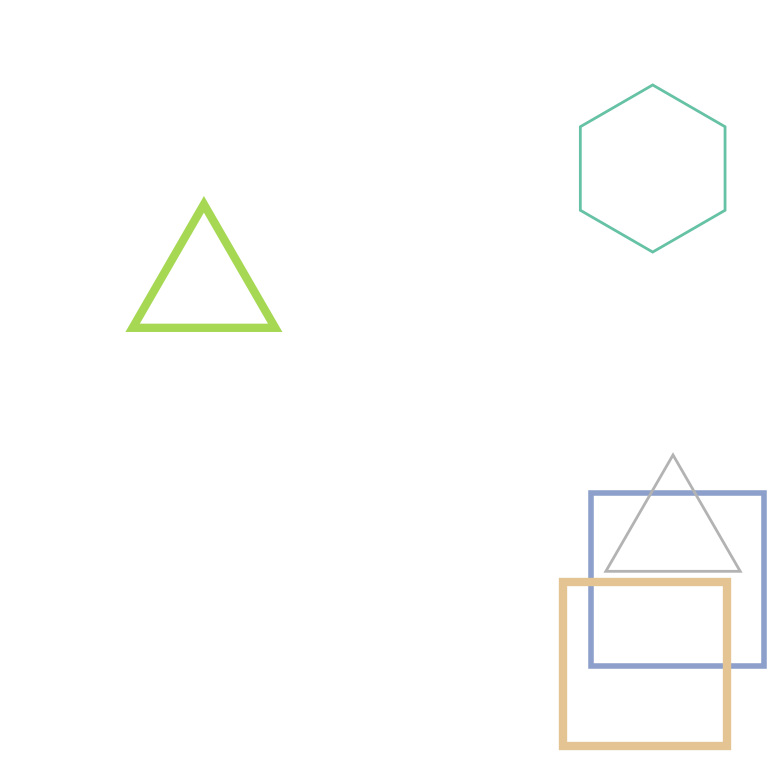[{"shape": "hexagon", "thickness": 1, "radius": 0.54, "center": [0.848, 0.781]}, {"shape": "square", "thickness": 2, "radius": 0.56, "center": [0.88, 0.247]}, {"shape": "triangle", "thickness": 3, "radius": 0.53, "center": [0.265, 0.628]}, {"shape": "square", "thickness": 3, "radius": 0.53, "center": [0.838, 0.138]}, {"shape": "triangle", "thickness": 1, "radius": 0.5, "center": [0.874, 0.308]}]